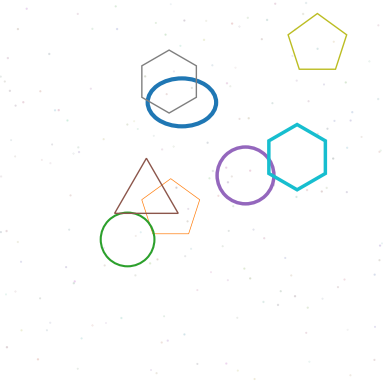[{"shape": "oval", "thickness": 3, "radius": 0.44, "center": [0.472, 0.734]}, {"shape": "pentagon", "thickness": 0.5, "radius": 0.4, "center": [0.443, 0.457]}, {"shape": "circle", "thickness": 1.5, "radius": 0.35, "center": [0.331, 0.378]}, {"shape": "circle", "thickness": 2.5, "radius": 0.37, "center": [0.638, 0.544]}, {"shape": "triangle", "thickness": 1, "radius": 0.48, "center": [0.38, 0.494]}, {"shape": "hexagon", "thickness": 1, "radius": 0.41, "center": [0.439, 0.788]}, {"shape": "pentagon", "thickness": 1, "radius": 0.4, "center": [0.824, 0.885]}, {"shape": "hexagon", "thickness": 2.5, "radius": 0.42, "center": [0.772, 0.592]}]